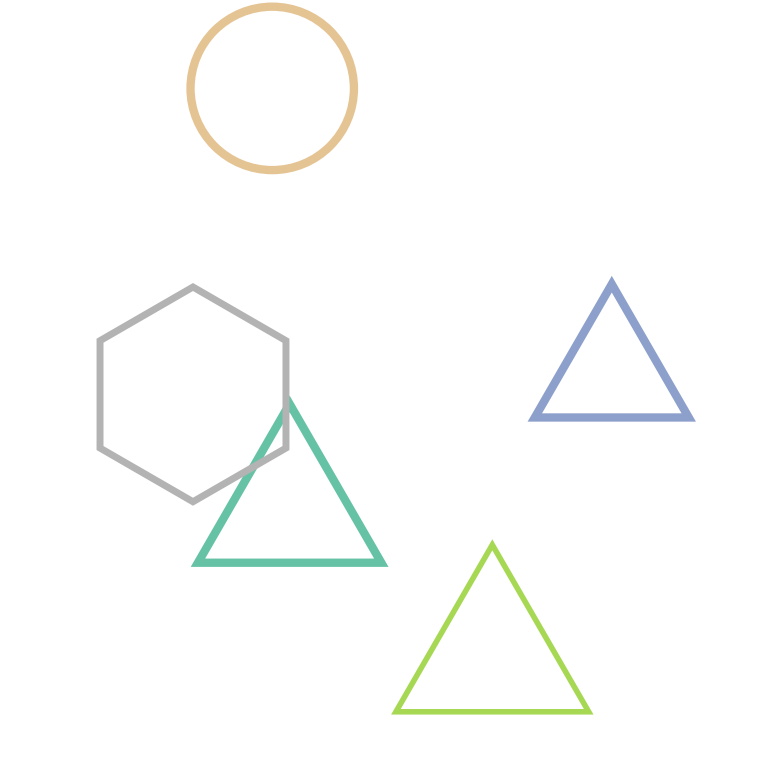[{"shape": "triangle", "thickness": 3, "radius": 0.69, "center": [0.376, 0.338]}, {"shape": "triangle", "thickness": 3, "radius": 0.58, "center": [0.795, 0.516]}, {"shape": "triangle", "thickness": 2, "radius": 0.72, "center": [0.639, 0.148]}, {"shape": "circle", "thickness": 3, "radius": 0.53, "center": [0.354, 0.885]}, {"shape": "hexagon", "thickness": 2.5, "radius": 0.7, "center": [0.251, 0.488]}]